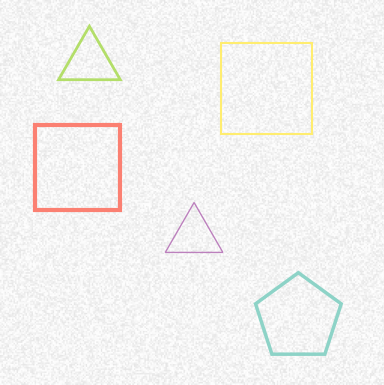[{"shape": "pentagon", "thickness": 2.5, "radius": 0.58, "center": [0.775, 0.175]}, {"shape": "square", "thickness": 3, "radius": 0.55, "center": [0.201, 0.565]}, {"shape": "triangle", "thickness": 2, "radius": 0.46, "center": [0.232, 0.839]}, {"shape": "triangle", "thickness": 1, "radius": 0.43, "center": [0.504, 0.388]}, {"shape": "square", "thickness": 1.5, "radius": 0.59, "center": [0.691, 0.771]}]